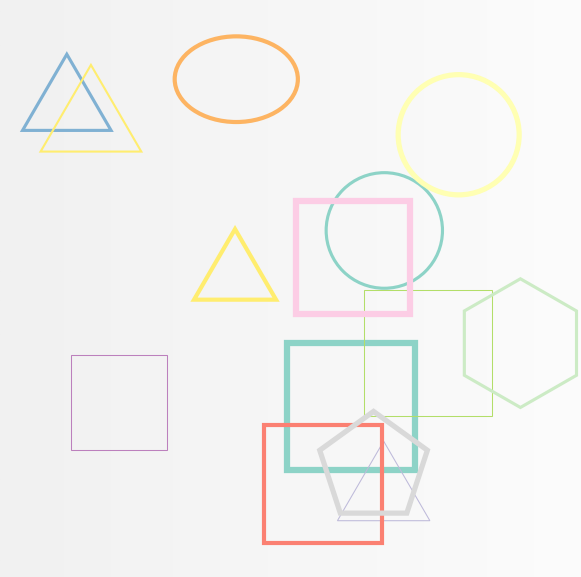[{"shape": "square", "thickness": 3, "radius": 0.55, "center": [0.604, 0.296]}, {"shape": "circle", "thickness": 1.5, "radius": 0.5, "center": [0.661, 0.6]}, {"shape": "circle", "thickness": 2.5, "radius": 0.52, "center": [0.789, 0.766]}, {"shape": "triangle", "thickness": 0.5, "radius": 0.46, "center": [0.66, 0.143]}, {"shape": "square", "thickness": 2, "radius": 0.51, "center": [0.555, 0.161]}, {"shape": "triangle", "thickness": 1.5, "radius": 0.44, "center": [0.115, 0.817]}, {"shape": "oval", "thickness": 2, "radius": 0.53, "center": [0.406, 0.862]}, {"shape": "square", "thickness": 0.5, "radius": 0.55, "center": [0.736, 0.388]}, {"shape": "square", "thickness": 3, "radius": 0.49, "center": [0.608, 0.553]}, {"shape": "pentagon", "thickness": 2.5, "radius": 0.49, "center": [0.643, 0.189]}, {"shape": "square", "thickness": 0.5, "radius": 0.41, "center": [0.205, 0.302]}, {"shape": "hexagon", "thickness": 1.5, "radius": 0.56, "center": [0.895, 0.405]}, {"shape": "triangle", "thickness": 2, "radius": 0.41, "center": [0.404, 0.521]}, {"shape": "triangle", "thickness": 1, "radius": 0.5, "center": [0.156, 0.787]}]